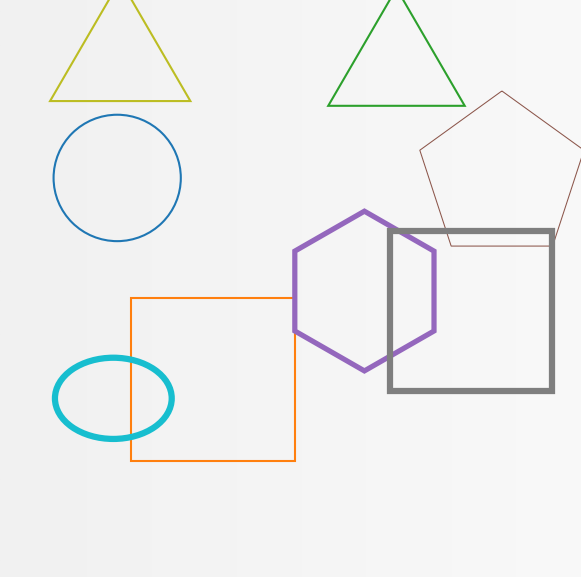[{"shape": "circle", "thickness": 1, "radius": 0.55, "center": [0.202, 0.691]}, {"shape": "square", "thickness": 1, "radius": 0.71, "center": [0.366, 0.341]}, {"shape": "triangle", "thickness": 1, "radius": 0.68, "center": [0.682, 0.884]}, {"shape": "hexagon", "thickness": 2.5, "radius": 0.69, "center": [0.627, 0.495]}, {"shape": "pentagon", "thickness": 0.5, "radius": 0.74, "center": [0.863, 0.693]}, {"shape": "square", "thickness": 3, "radius": 0.69, "center": [0.81, 0.46]}, {"shape": "triangle", "thickness": 1, "radius": 0.7, "center": [0.207, 0.894]}, {"shape": "oval", "thickness": 3, "radius": 0.5, "center": [0.195, 0.309]}]